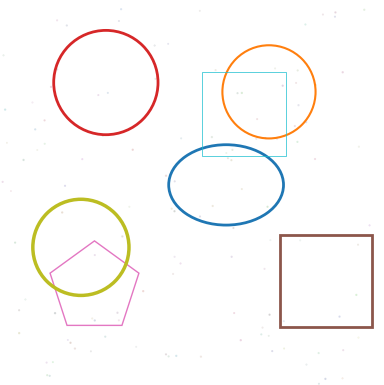[{"shape": "oval", "thickness": 2, "radius": 0.75, "center": [0.587, 0.52]}, {"shape": "circle", "thickness": 1.5, "radius": 0.6, "center": [0.699, 0.761]}, {"shape": "circle", "thickness": 2, "radius": 0.68, "center": [0.275, 0.786]}, {"shape": "square", "thickness": 2, "radius": 0.59, "center": [0.847, 0.27]}, {"shape": "pentagon", "thickness": 1, "radius": 0.61, "center": [0.245, 0.253]}, {"shape": "circle", "thickness": 2.5, "radius": 0.62, "center": [0.21, 0.358]}, {"shape": "square", "thickness": 0.5, "radius": 0.55, "center": [0.634, 0.704]}]